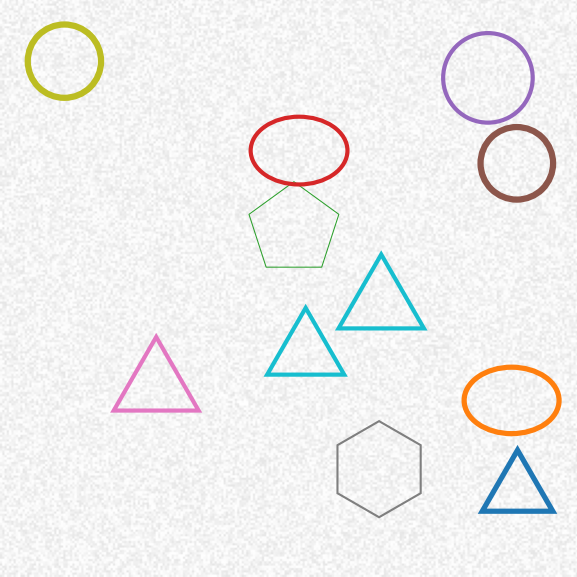[{"shape": "triangle", "thickness": 2.5, "radius": 0.35, "center": [0.896, 0.149]}, {"shape": "oval", "thickness": 2.5, "radius": 0.41, "center": [0.886, 0.306]}, {"shape": "pentagon", "thickness": 0.5, "radius": 0.41, "center": [0.509, 0.603]}, {"shape": "oval", "thickness": 2, "radius": 0.42, "center": [0.518, 0.738]}, {"shape": "circle", "thickness": 2, "radius": 0.39, "center": [0.845, 0.864]}, {"shape": "circle", "thickness": 3, "radius": 0.31, "center": [0.895, 0.716]}, {"shape": "triangle", "thickness": 2, "radius": 0.42, "center": [0.27, 0.331]}, {"shape": "hexagon", "thickness": 1, "radius": 0.42, "center": [0.656, 0.187]}, {"shape": "circle", "thickness": 3, "radius": 0.32, "center": [0.112, 0.893]}, {"shape": "triangle", "thickness": 2, "radius": 0.39, "center": [0.529, 0.389]}, {"shape": "triangle", "thickness": 2, "radius": 0.43, "center": [0.66, 0.473]}]